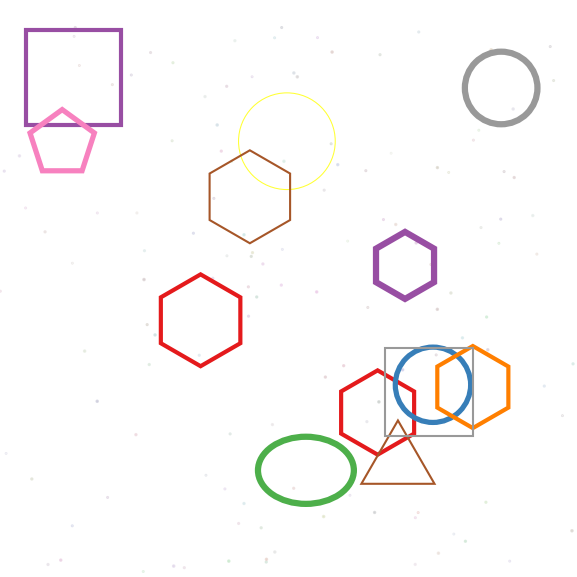[{"shape": "hexagon", "thickness": 2, "radius": 0.4, "center": [0.347, 0.445]}, {"shape": "hexagon", "thickness": 2, "radius": 0.36, "center": [0.654, 0.285]}, {"shape": "circle", "thickness": 2.5, "radius": 0.33, "center": [0.75, 0.333]}, {"shape": "oval", "thickness": 3, "radius": 0.42, "center": [0.53, 0.185]}, {"shape": "hexagon", "thickness": 3, "radius": 0.29, "center": [0.701, 0.54]}, {"shape": "square", "thickness": 2, "radius": 0.41, "center": [0.128, 0.864]}, {"shape": "hexagon", "thickness": 2, "radius": 0.36, "center": [0.819, 0.329]}, {"shape": "circle", "thickness": 0.5, "radius": 0.42, "center": [0.497, 0.755]}, {"shape": "hexagon", "thickness": 1, "radius": 0.4, "center": [0.433, 0.658]}, {"shape": "triangle", "thickness": 1, "radius": 0.37, "center": [0.689, 0.198]}, {"shape": "pentagon", "thickness": 2.5, "radius": 0.29, "center": [0.108, 0.751]}, {"shape": "circle", "thickness": 3, "radius": 0.31, "center": [0.868, 0.847]}, {"shape": "square", "thickness": 1, "radius": 0.38, "center": [0.743, 0.32]}]